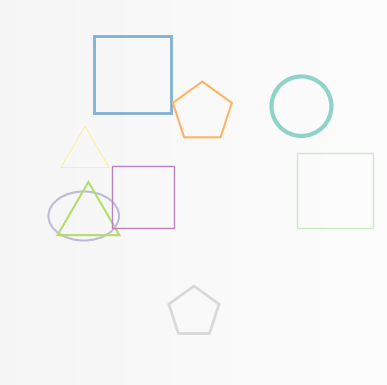[{"shape": "circle", "thickness": 3, "radius": 0.39, "center": [0.778, 0.724]}, {"shape": "square", "thickness": 0.5, "radius": 0.49, "center": [0.126, 0.285]}, {"shape": "oval", "thickness": 1.5, "radius": 0.45, "center": [0.216, 0.439]}, {"shape": "square", "thickness": 2, "radius": 0.5, "center": [0.342, 0.806]}, {"shape": "pentagon", "thickness": 1.5, "radius": 0.4, "center": [0.522, 0.708]}, {"shape": "triangle", "thickness": 1.5, "radius": 0.46, "center": [0.228, 0.435]}, {"shape": "pentagon", "thickness": 2, "radius": 0.34, "center": [0.501, 0.189]}, {"shape": "square", "thickness": 1, "radius": 0.4, "center": [0.37, 0.488]}, {"shape": "square", "thickness": 1, "radius": 0.49, "center": [0.865, 0.506]}, {"shape": "triangle", "thickness": 0.5, "radius": 0.36, "center": [0.219, 0.601]}]